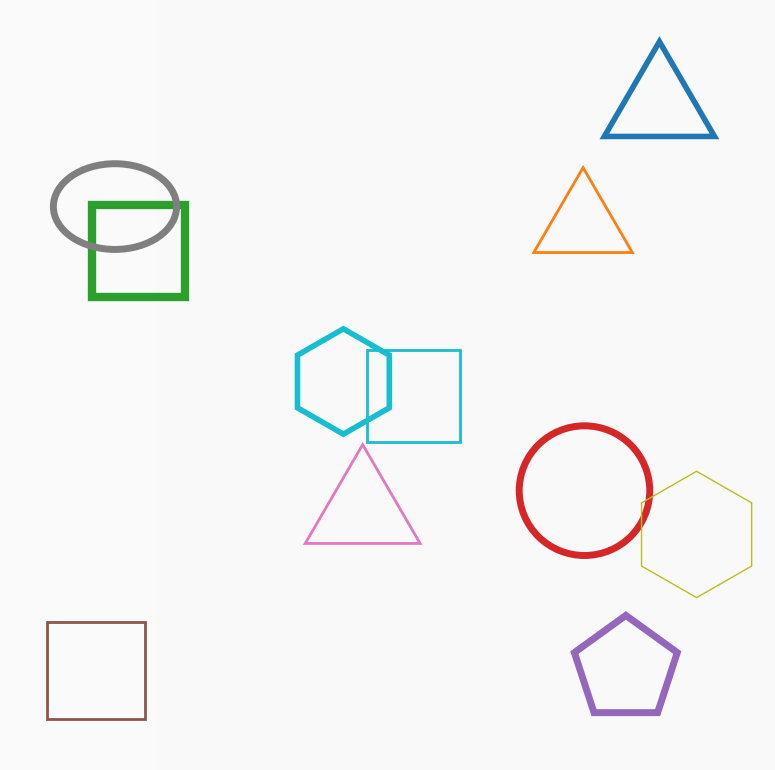[{"shape": "triangle", "thickness": 2, "radius": 0.41, "center": [0.851, 0.864]}, {"shape": "triangle", "thickness": 1, "radius": 0.37, "center": [0.752, 0.709]}, {"shape": "square", "thickness": 3, "radius": 0.3, "center": [0.179, 0.673]}, {"shape": "circle", "thickness": 2.5, "radius": 0.42, "center": [0.754, 0.363]}, {"shape": "pentagon", "thickness": 2.5, "radius": 0.35, "center": [0.808, 0.131]}, {"shape": "square", "thickness": 1, "radius": 0.31, "center": [0.124, 0.129]}, {"shape": "triangle", "thickness": 1, "radius": 0.43, "center": [0.468, 0.337]}, {"shape": "oval", "thickness": 2.5, "radius": 0.4, "center": [0.148, 0.732]}, {"shape": "hexagon", "thickness": 0.5, "radius": 0.41, "center": [0.899, 0.306]}, {"shape": "hexagon", "thickness": 2, "radius": 0.34, "center": [0.443, 0.505]}, {"shape": "square", "thickness": 1, "radius": 0.3, "center": [0.533, 0.486]}]